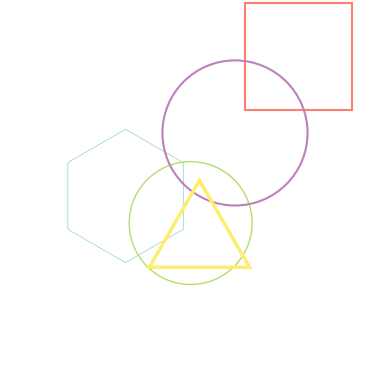[{"shape": "hexagon", "thickness": 0.5, "radius": 0.87, "center": [0.326, 0.491]}, {"shape": "square", "thickness": 1.5, "radius": 0.7, "center": [0.776, 0.854]}, {"shape": "circle", "thickness": 1, "radius": 0.8, "center": [0.495, 0.421]}, {"shape": "circle", "thickness": 1.5, "radius": 0.94, "center": [0.61, 0.655]}, {"shape": "triangle", "thickness": 2.5, "radius": 0.75, "center": [0.518, 0.381]}]